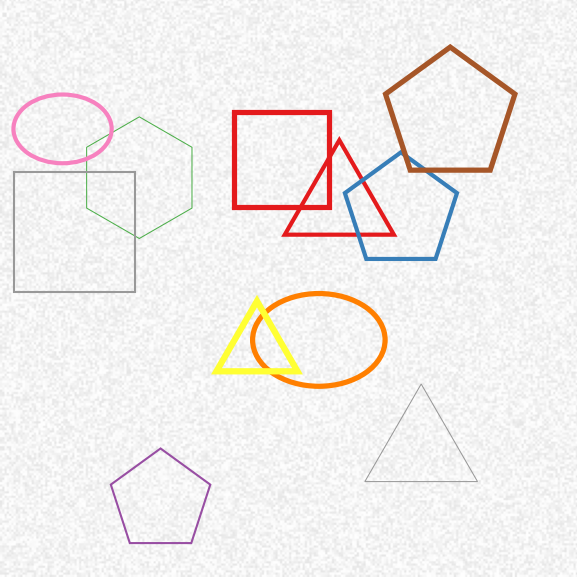[{"shape": "square", "thickness": 2.5, "radius": 0.41, "center": [0.488, 0.723]}, {"shape": "triangle", "thickness": 2, "radius": 0.55, "center": [0.588, 0.647]}, {"shape": "pentagon", "thickness": 2, "radius": 0.51, "center": [0.694, 0.633]}, {"shape": "hexagon", "thickness": 0.5, "radius": 0.53, "center": [0.241, 0.691]}, {"shape": "pentagon", "thickness": 1, "radius": 0.45, "center": [0.278, 0.132]}, {"shape": "oval", "thickness": 2.5, "radius": 0.57, "center": [0.552, 0.411]}, {"shape": "triangle", "thickness": 3, "radius": 0.41, "center": [0.445, 0.397]}, {"shape": "pentagon", "thickness": 2.5, "radius": 0.59, "center": [0.78, 0.8]}, {"shape": "oval", "thickness": 2, "radius": 0.43, "center": [0.108, 0.776]}, {"shape": "square", "thickness": 1, "radius": 0.52, "center": [0.129, 0.597]}, {"shape": "triangle", "thickness": 0.5, "radius": 0.56, "center": [0.729, 0.222]}]